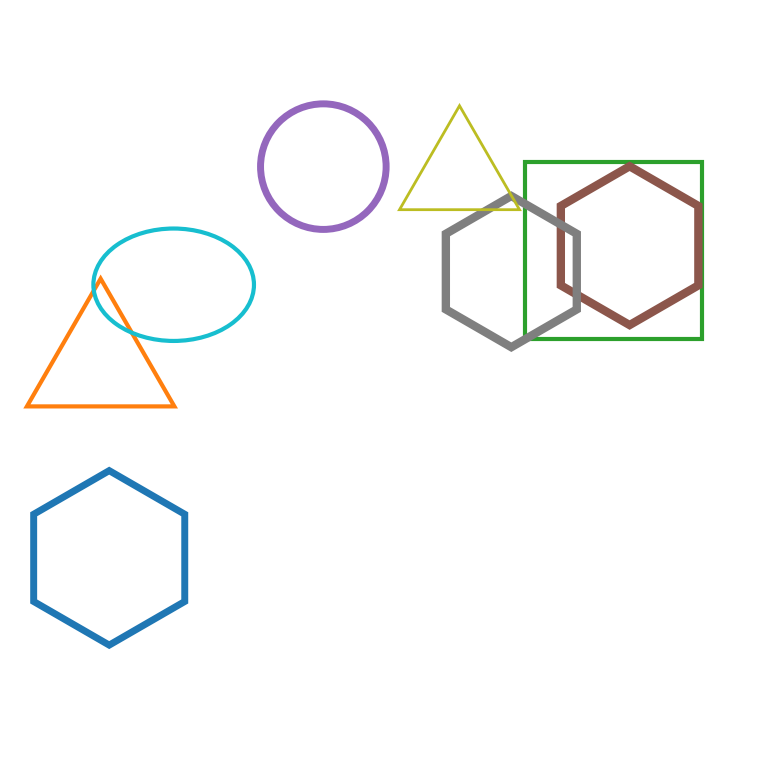[{"shape": "hexagon", "thickness": 2.5, "radius": 0.57, "center": [0.142, 0.275]}, {"shape": "triangle", "thickness": 1.5, "radius": 0.55, "center": [0.131, 0.527]}, {"shape": "square", "thickness": 1.5, "radius": 0.57, "center": [0.797, 0.675]}, {"shape": "circle", "thickness": 2.5, "radius": 0.41, "center": [0.42, 0.784]}, {"shape": "hexagon", "thickness": 3, "radius": 0.52, "center": [0.818, 0.681]}, {"shape": "hexagon", "thickness": 3, "radius": 0.49, "center": [0.664, 0.647]}, {"shape": "triangle", "thickness": 1, "radius": 0.45, "center": [0.597, 0.773]}, {"shape": "oval", "thickness": 1.5, "radius": 0.52, "center": [0.226, 0.63]}]